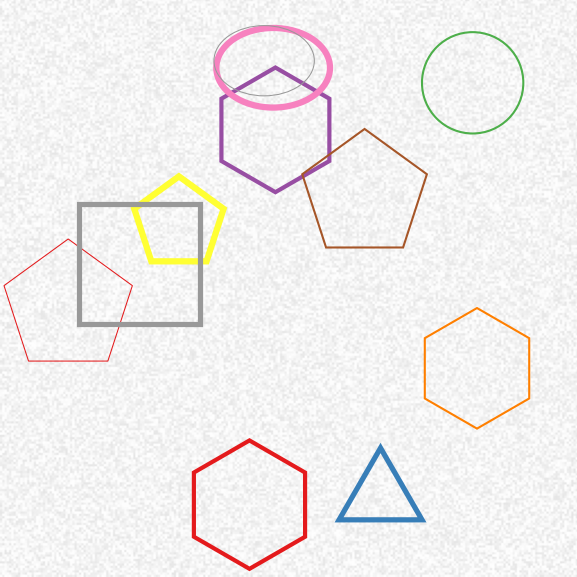[{"shape": "hexagon", "thickness": 2, "radius": 0.56, "center": [0.432, 0.125]}, {"shape": "pentagon", "thickness": 0.5, "radius": 0.58, "center": [0.118, 0.468]}, {"shape": "triangle", "thickness": 2.5, "radius": 0.41, "center": [0.659, 0.14]}, {"shape": "circle", "thickness": 1, "radius": 0.44, "center": [0.818, 0.856]}, {"shape": "hexagon", "thickness": 2, "radius": 0.54, "center": [0.477, 0.774]}, {"shape": "hexagon", "thickness": 1, "radius": 0.52, "center": [0.826, 0.361]}, {"shape": "pentagon", "thickness": 3, "radius": 0.41, "center": [0.31, 0.612]}, {"shape": "pentagon", "thickness": 1, "radius": 0.57, "center": [0.631, 0.662]}, {"shape": "oval", "thickness": 3, "radius": 0.49, "center": [0.473, 0.882]}, {"shape": "oval", "thickness": 0.5, "radius": 0.43, "center": [0.457, 0.894]}, {"shape": "square", "thickness": 2.5, "radius": 0.52, "center": [0.241, 0.542]}]